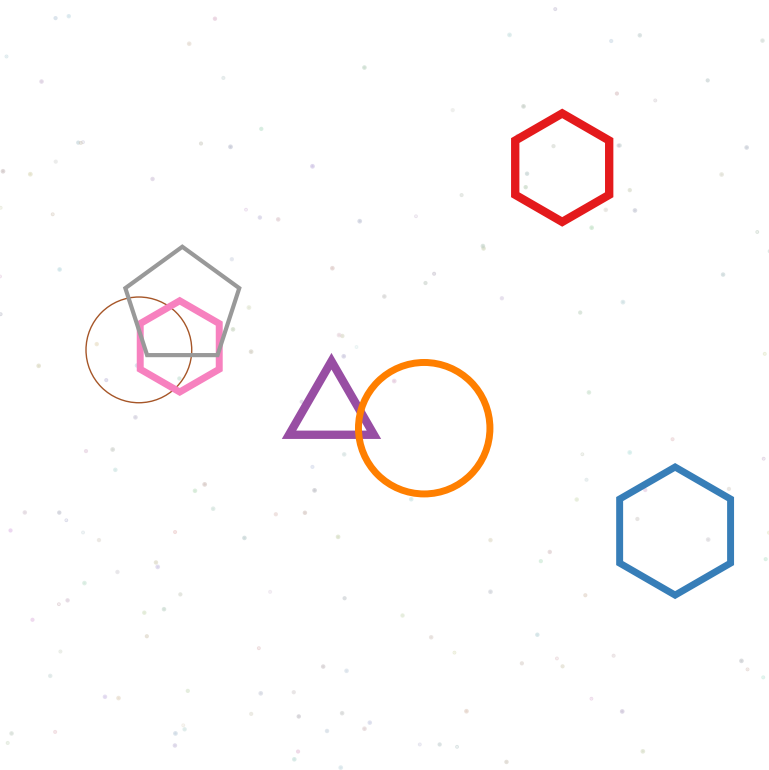[{"shape": "hexagon", "thickness": 3, "radius": 0.35, "center": [0.73, 0.782]}, {"shape": "hexagon", "thickness": 2.5, "radius": 0.42, "center": [0.877, 0.31]}, {"shape": "triangle", "thickness": 3, "radius": 0.32, "center": [0.43, 0.467]}, {"shape": "circle", "thickness": 2.5, "radius": 0.43, "center": [0.551, 0.444]}, {"shape": "circle", "thickness": 0.5, "radius": 0.34, "center": [0.18, 0.546]}, {"shape": "hexagon", "thickness": 2.5, "radius": 0.3, "center": [0.233, 0.55]}, {"shape": "pentagon", "thickness": 1.5, "radius": 0.39, "center": [0.237, 0.602]}]